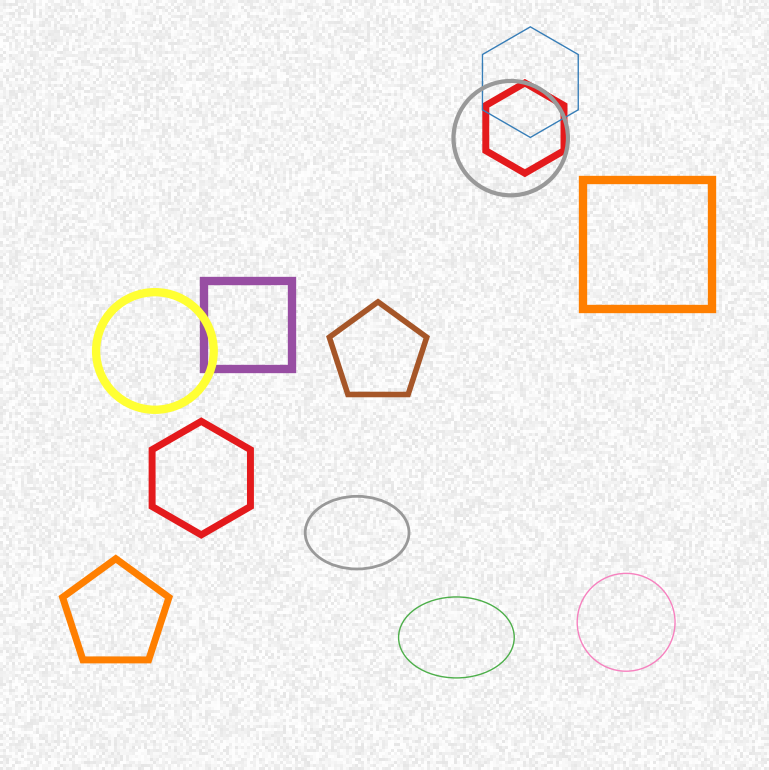[{"shape": "hexagon", "thickness": 2.5, "radius": 0.29, "center": [0.682, 0.834]}, {"shape": "hexagon", "thickness": 2.5, "radius": 0.37, "center": [0.261, 0.379]}, {"shape": "hexagon", "thickness": 0.5, "radius": 0.36, "center": [0.689, 0.893]}, {"shape": "oval", "thickness": 0.5, "radius": 0.38, "center": [0.593, 0.172]}, {"shape": "square", "thickness": 3, "radius": 0.29, "center": [0.322, 0.578]}, {"shape": "square", "thickness": 3, "radius": 0.42, "center": [0.841, 0.683]}, {"shape": "pentagon", "thickness": 2.5, "radius": 0.36, "center": [0.15, 0.202]}, {"shape": "circle", "thickness": 3, "radius": 0.38, "center": [0.201, 0.544]}, {"shape": "pentagon", "thickness": 2, "radius": 0.33, "center": [0.491, 0.541]}, {"shape": "circle", "thickness": 0.5, "radius": 0.32, "center": [0.813, 0.192]}, {"shape": "oval", "thickness": 1, "radius": 0.34, "center": [0.464, 0.308]}, {"shape": "circle", "thickness": 1.5, "radius": 0.37, "center": [0.663, 0.821]}]